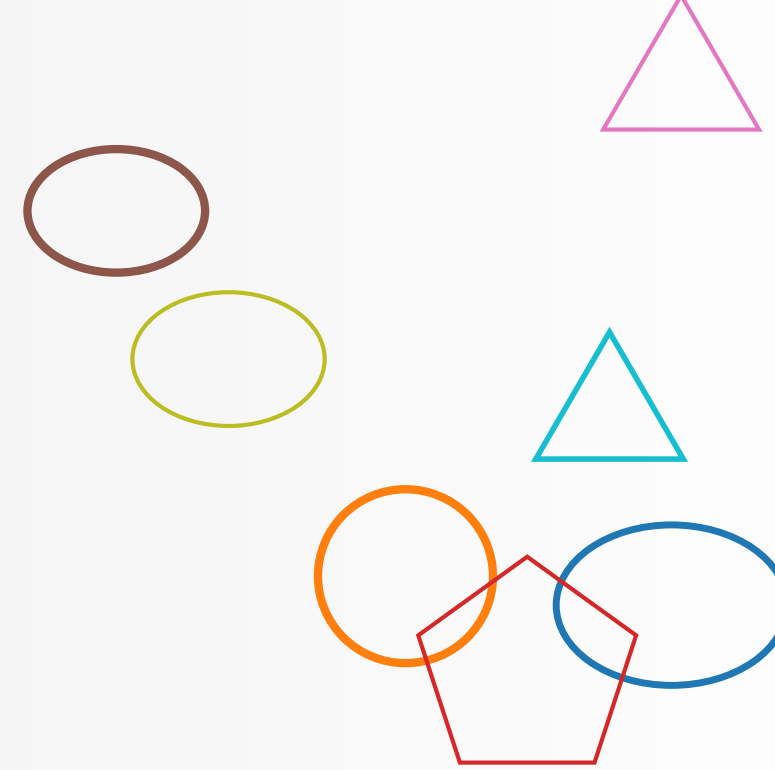[{"shape": "oval", "thickness": 2.5, "radius": 0.74, "center": [0.867, 0.214]}, {"shape": "circle", "thickness": 3, "radius": 0.56, "center": [0.523, 0.252]}, {"shape": "pentagon", "thickness": 1.5, "radius": 0.74, "center": [0.68, 0.129]}, {"shape": "oval", "thickness": 3, "radius": 0.57, "center": [0.15, 0.726]}, {"shape": "triangle", "thickness": 1.5, "radius": 0.58, "center": [0.879, 0.89]}, {"shape": "oval", "thickness": 1.5, "radius": 0.62, "center": [0.295, 0.534]}, {"shape": "triangle", "thickness": 2, "radius": 0.55, "center": [0.787, 0.459]}]